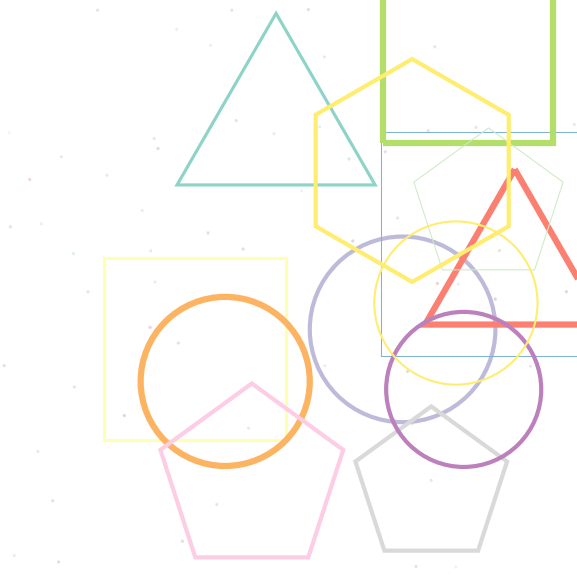[{"shape": "triangle", "thickness": 1.5, "radius": 0.99, "center": [0.478, 0.778]}, {"shape": "square", "thickness": 1.5, "radius": 0.79, "center": [0.338, 0.394]}, {"shape": "circle", "thickness": 2, "radius": 0.8, "center": [0.697, 0.429]}, {"shape": "triangle", "thickness": 3, "radius": 0.9, "center": [0.891, 0.527]}, {"shape": "square", "thickness": 0.5, "radius": 0.97, "center": [0.854, 0.577]}, {"shape": "circle", "thickness": 3, "radius": 0.73, "center": [0.39, 0.339]}, {"shape": "square", "thickness": 3, "radius": 0.74, "center": [0.811, 0.899]}, {"shape": "pentagon", "thickness": 2, "radius": 0.83, "center": [0.436, 0.169]}, {"shape": "pentagon", "thickness": 2, "radius": 0.69, "center": [0.747, 0.157]}, {"shape": "circle", "thickness": 2, "radius": 0.67, "center": [0.803, 0.325]}, {"shape": "pentagon", "thickness": 0.5, "radius": 0.68, "center": [0.846, 0.642]}, {"shape": "circle", "thickness": 1, "radius": 0.71, "center": [0.789, 0.474]}, {"shape": "hexagon", "thickness": 2, "radius": 0.97, "center": [0.714, 0.704]}]